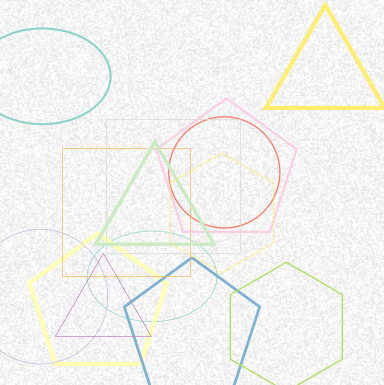[{"shape": "oval", "thickness": 1.5, "radius": 0.89, "center": [0.11, 0.802]}, {"shape": "oval", "thickness": 0.5, "radius": 0.84, "center": [0.395, 0.282]}, {"shape": "pentagon", "thickness": 3, "radius": 0.94, "center": [0.255, 0.206]}, {"shape": "circle", "thickness": 0.5, "radius": 0.87, "center": [0.105, 0.229]}, {"shape": "circle", "thickness": 1, "radius": 0.72, "center": [0.583, 0.552]}, {"shape": "pentagon", "thickness": 2, "radius": 0.92, "center": [0.499, 0.146]}, {"shape": "square", "thickness": 0.5, "radius": 0.83, "center": [0.328, 0.448]}, {"shape": "hexagon", "thickness": 1, "radius": 0.84, "center": [0.744, 0.151]}, {"shape": "pentagon", "thickness": 1.5, "radius": 0.96, "center": [0.588, 0.553]}, {"shape": "square", "thickness": 0.5, "radius": 0.87, "center": [0.449, 0.516]}, {"shape": "triangle", "thickness": 0.5, "radius": 0.72, "center": [0.268, 0.198]}, {"shape": "triangle", "thickness": 2.5, "radius": 0.89, "center": [0.402, 0.454]}, {"shape": "hexagon", "thickness": 0.5, "radius": 0.78, "center": [0.576, 0.447]}, {"shape": "triangle", "thickness": 3, "radius": 0.89, "center": [0.845, 0.809]}]